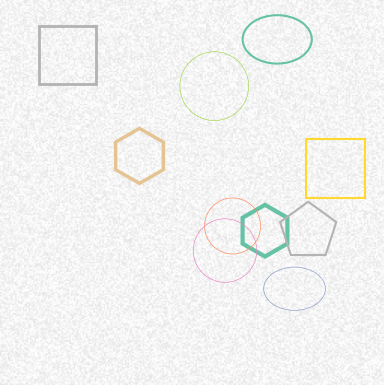[{"shape": "oval", "thickness": 1.5, "radius": 0.45, "center": [0.72, 0.898]}, {"shape": "hexagon", "thickness": 3, "radius": 0.34, "center": [0.688, 0.401]}, {"shape": "circle", "thickness": 0.5, "radius": 0.36, "center": [0.604, 0.413]}, {"shape": "oval", "thickness": 0.5, "radius": 0.4, "center": [0.765, 0.25]}, {"shape": "circle", "thickness": 0.5, "radius": 0.41, "center": [0.584, 0.349]}, {"shape": "circle", "thickness": 0.5, "radius": 0.45, "center": [0.557, 0.776]}, {"shape": "square", "thickness": 1.5, "radius": 0.38, "center": [0.872, 0.563]}, {"shape": "hexagon", "thickness": 2.5, "radius": 0.36, "center": [0.362, 0.595]}, {"shape": "pentagon", "thickness": 1.5, "radius": 0.38, "center": [0.801, 0.399]}, {"shape": "square", "thickness": 2, "radius": 0.37, "center": [0.175, 0.858]}]